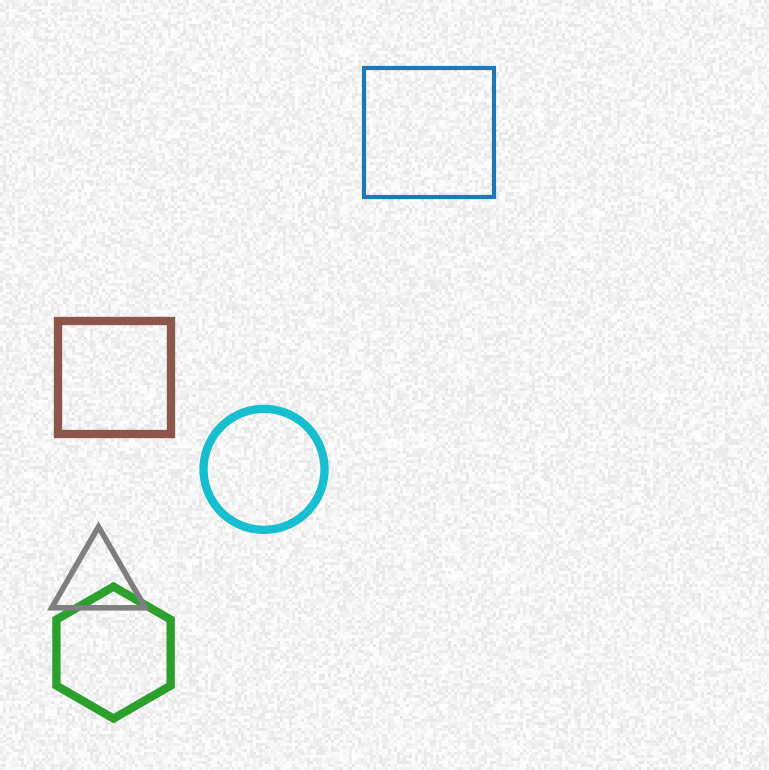[{"shape": "square", "thickness": 1.5, "radius": 0.42, "center": [0.557, 0.828]}, {"shape": "hexagon", "thickness": 3, "radius": 0.43, "center": [0.147, 0.152]}, {"shape": "square", "thickness": 3, "radius": 0.36, "center": [0.149, 0.51]}, {"shape": "triangle", "thickness": 2, "radius": 0.35, "center": [0.128, 0.246]}, {"shape": "circle", "thickness": 3, "radius": 0.39, "center": [0.343, 0.39]}]